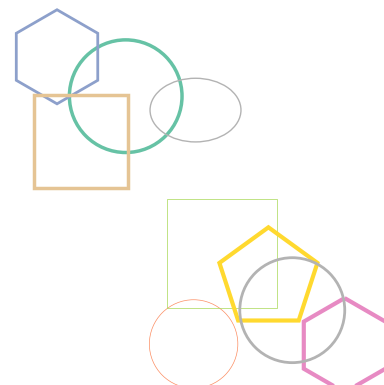[{"shape": "circle", "thickness": 2.5, "radius": 0.73, "center": [0.327, 0.75]}, {"shape": "circle", "thickness": 0.5, "radius": 0.57, "center": [0.503, 0.107]}, {"shape": "hexagon", "thickness": 2, "radius": 0.61, "center": [0.148, 0.852]}, {"shape": "hexagon", "thickness": 3, "radius": 0.61, "center": [0.895, 0.103]}, {"shape": "square", "thickness": 0.5, "radius": 0.71, "center": [0.577, 0.342]}, {"shape": "pentagon", "thickness": 3, "radius": 0.67, "center": [0.697, 0.276]}, {"shape": "square", "thickness": 2.5, "radius": 0.6, "center": [0.21, 0.634]}, {"shape": "circle", "thickness": 2, "radius": 0.68, "center": [0.759, 0.194]}, {"shape": "oval", "thickness": 1, "radius": 0.59, "center": [0.508, 0.714]}]